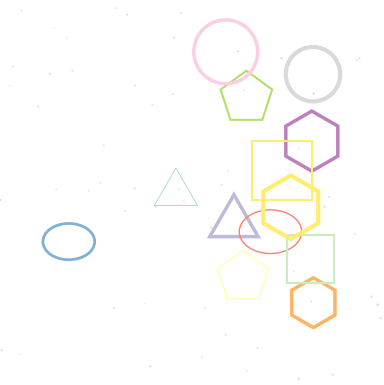[{"shape": "triangle", "thickness": 0.5, "radius": 0.32, "center": [0.457, 0.499]}, {"shape": "pentagon", "thickness": 1, "radius": 0.35, "center": [0.631, 0.28]}, {"shape": "triangle", "thickness": 2.5, "radius": 0.36, "center": [0.608, 0.422]}, {"shape": "oval", "thickness": 1, "radius": 0.41, "center": [0.703, 0.398]}, {"shape": "oval", "thickness": 2, "radius": 0.34, "center": [0.179, 0.372]}, {"shape": "hexagon", "thickness": 2.5, "radius": 0.32, "center": [0.814, 0.214]}, {"shape": "pentagon", "thickness": 1.5, "radius": 0.35, "center": [0.64, 0.746]}, {"shape": "circle", "thickness": 2.5, "radius": 0.41, "center": [0.586, 0.865]}, {"shape": "circle", "thickness": 3, "radius": 0.35, "center": [0.813, 0.807]}, {"shape": "hexagon", "thickness": 2.5, "radius": 0.39, "center": [0.81, 0.633]}, {"shape": "square", "thickness": 1.5, "radius": 0.31, "center": [0.807, 0.328]}, {"shape": "hexagon", "thickness": 3, "radius": 0.41, "center": [0.755, 0.462]}, {"shape": "square", "thickness": 1.5, "radius": 0.39, "center": [0.732, 0.557]}]